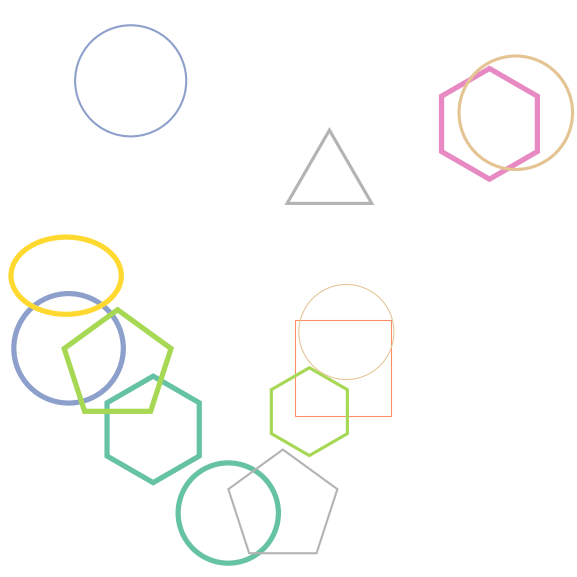[{"shape": "circle", "thickness": 2.5, "radius": 0.43, "center": [0.395, 0.111]}, {"shape": "hexagon", "thickness": 2.5, "radius": 0.46, "center": [0.265, 0.256]}, {"shape": "square", "thickness": 0.5, "radius": 0.42, "center": [0.594, 0.361]}, {"shape": "circle", "thickness": 2.5, "radius": 0.47, "center": [0.119, 0.396]}, {"shape": "circle", "thickness": 1, "radius": 0.48, "center": [0.226, 0.859]}, {"shape": "hexagon", "thickness": 2.5, "radius": 0.48, "center": [0.848, 0.785]}, {"shape": "pentagon", "thickness": 2.5, "radius": 0.49, "center": [0.204, 0.366]}, {"shape": "hexagon", "thickness": 1.5, "radius": 0.38, "center": [0.536, 0.286]}, {"shape": "oval", "thickness": 2.5, "radius": 0.48, "center": [0.115, 0.522]}, {"shape": "circle", "thickness": 0.5, "radius": 0.41, "center": [0.6, 0.424]}, {"shape": "circle", "thickness": 1.5, "radius": 0.49, "center": [0.893, 0.804]}, {"shape": "triangle", "thickness": 1.5, "radius": 0.42, "center": [0.57, 0.689]}, {"shape": "pentagon", "thickness": 1, "radius": 0.5, "center": [0.49, 0.121]}]